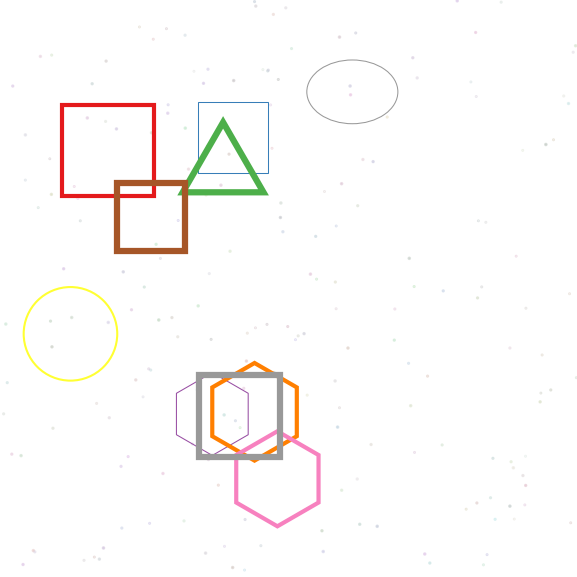[{"shape": "square", "thickness": 2, "radius": 0.4, "center": [0.187, 0.739]}, {"shape": "square", "thickness": 0.5, "radius": 0.31, "center": [0.403, 0.761]}, {"shape": "triangle", "thickness": 3, "radius": 0.4, "center": [0.386, 0.707]}, {"shape": "hexagon", "thickness": 0.5, "radius": 0.36, "center": [0.368, 0.282]}, {"shape": "hexagon", "thickness": 2, "radius": 0.42, "center": [0.441, 0.286]}, {"shape": "circle", "thickness": 1, "radius": 0.41, "center": [0.122, 0.421]}, {"shape": "square", "thickness": 3, "radius": 0.29, "center": [0.262, 0.623]}, {"shape": "hexagon", "thickness": 2, "radius": 0.41, "center": [0.48, 0.17]}, {"shape": "oval", "thickness": 0.5, "radius": 0.39, "center": [0.61, 0.84]}, {"shape": "square", "thickness": 3, "radius": 0.35, "center": [0.415, 0.279]}]